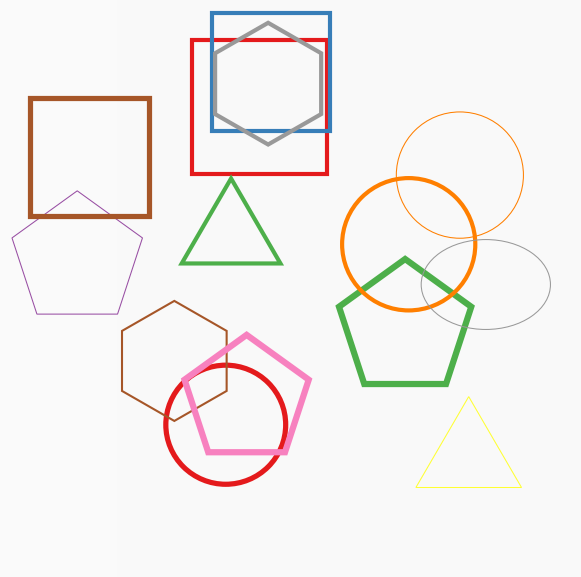[{"shape": "circle", "thickness": 2.5, "radius": 0.52, "center": [0.388, 0.264]}, {"shape": "square", "thickness": 2, "radius": 0.58, "center": [0.446, 0.814]}, {"shape": "square", "thickness": 2, "radius": 0.51, "center": [0.466, 0.874]}, {"shape": "pentagon", "thickness": 3, "radius": 0.6, "center": [0.697, 0.431]}, {"shape": "triangle", "thickness": 2, "radius": 0.49, "center": [0.398, 0.592]}, {"shape": "pentagon", "thickness": 0.5, "radius": 0.59, "center": [0.133, 0.551]}, {"shape": "circle", "thickness": 2, "radius": 0.57, "center": [0.703, 0.576]}, {"shape": "circle", "thickness": 0.5, "radius": 0.55, "center": [0.791, 0.696]}, {"shape": "triangle", "thickness": 0.5, "radius": 0.52, "center": [0.806, 0.207]}, {"shape": "hexagon", "thickness": 1, "radius": 0.52, "center": [0.3, 0.374]}, {"shape": "square", "thickness": 2.5, "radius": 0.51, "center": [0.154, 0.727]}, {"shape": "pentagon", "thickness": 3, "radius": 0.56, "center": [0.424, 0.307]}, {"shape": "hexagon", "thickness": 2, "radius": 0.53, "center": [0.461, 0.854]}, {"shape": "oval", "thickness": 0.5, "radius": 0.56, "center": [0.836, 0.506]}]